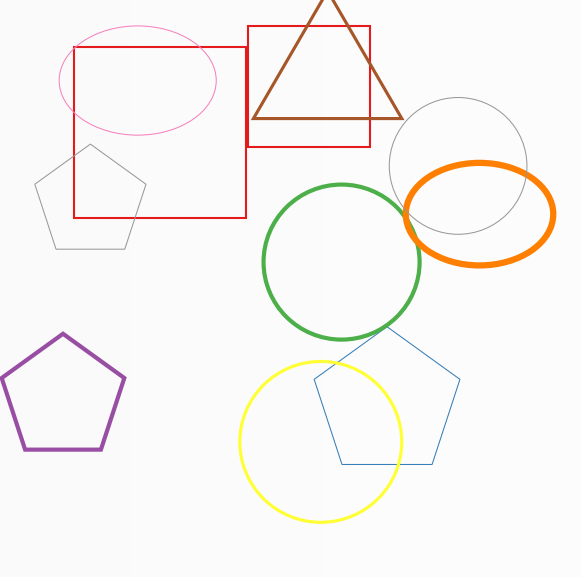[{"shape": "square", "thickness": 1, "radius": 0.74, "center": [0.276, 0.77]}, {"shape": "square", "thickness": 1, "radius": 0.52, "center": [0.532, 0.85]}, {"shape": "pentagon", "thickness": 0.5, "radius": 0.66, "center": [0.666, 0.302]}, {"shape": "circle", "thickness": 2, "radius": 0.67, "center": [0.588, 0.545]}, {"shape": "pentagon", "thickness": 2, "radius": 0.55, "center": [0.108, 0.31]}, {"shape": "oval", "thickness": 3, "radius": 0.63, "center": [0.825, 0.628]}, {"shape": "circle", "thickness": 1.5, "radius": 0.7, "center": [0.552, 0.234]}, {"shape": "triangle", "thickness": 1.5, "radius": 0.74, "center": [0.564, 0.868]}, {"shape": "oval", "thickness": 0.5, "radius": 0.68, "center": [0.237, 0.86]}, {"shape": "pentagon", "thickness": 0.5, "radius": 0.5, "center": [0.156, 0.649]}, {"shape": "circle", "thickness": 0.5, "radius": 0.59, "center": [0.788, 0.712]}]